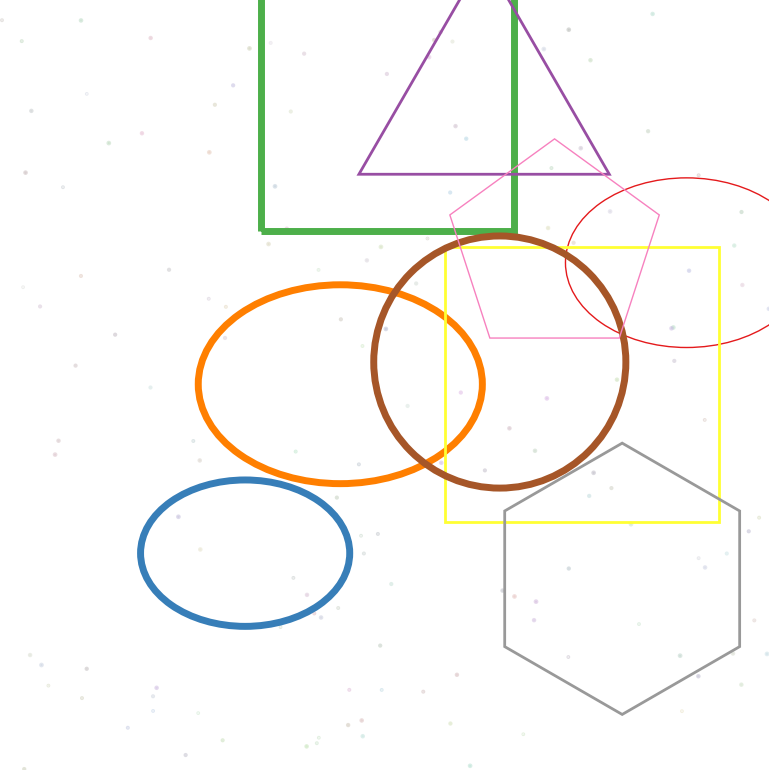[{"shape": "oval", "thickness": 0.5, "radius": 0.79, "center": [0.892, 0.659]}, {"shape": "oval", "thickness": 2.5, "radius": 0.68, "center": [0.318, 0.282]}, {"shape": "square", "thickness": 2.5, "radius": 0.82, "center": [0.503, 0.863]}, {"shape": "triangle", "thickness": 1, "radius": 0.94, "center": [0.629, 0.868]}, {"shape": "oval", "thickness": 2.5, "radius": 0.92, "center": [0.442, 0.501]}, {"shape": "square", "thickness": 1, "radius": 0.89, "center": [0.756, 0.501]}, {"shape": "circle", "thickness": 2.5, "radius": 0.82, "center": [0.649, 0.53]}, {"shape": "pentagon", "thickness": 0.5, "radius": 0.71, "center": [0.72, 0.677]}, {"shape": "hexagon", "thickness": 1, "radius": 0.88, "center": [0.808, 0.248]}]